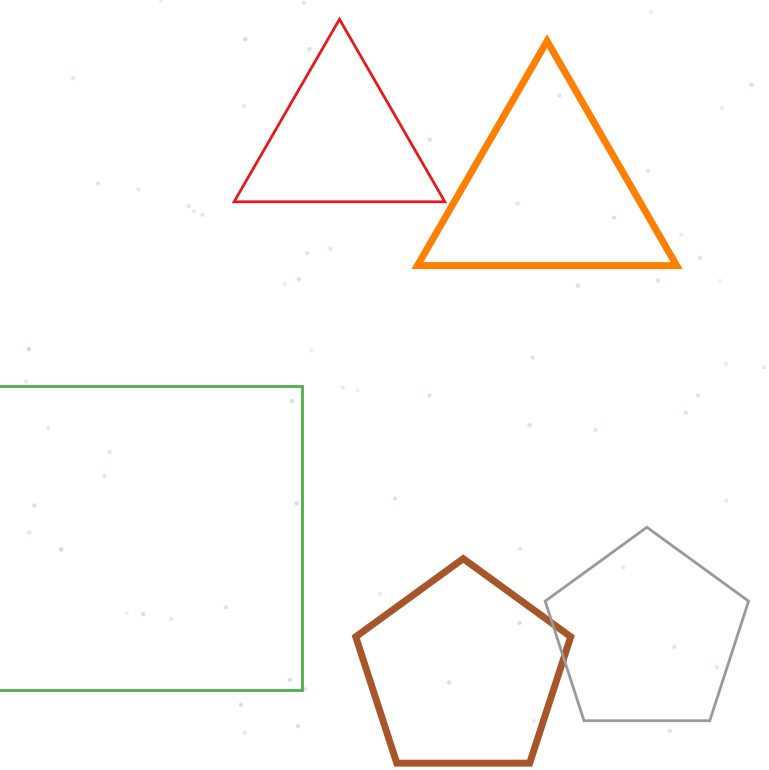[{"shape": "triangle", "thickness": 1, "radius": 0.79, "center": [0.441, 0.817]}, {"shape": "square", "thickness": 1, "radius": 0.99, "center": [0.194, 0.301]}, {"shape": "triangle", "thickness": 2.5, "radius": 0.97, "center": [0.71, 0.752]}, {"shape": "pentagon", "thickness": 2.5, "radius": 0.73, "center": [0.602, 0.128]}, {"shape": "pentagon", "thickness": 1, "radius": 0.69, "center": [0.84, 0.176]}]